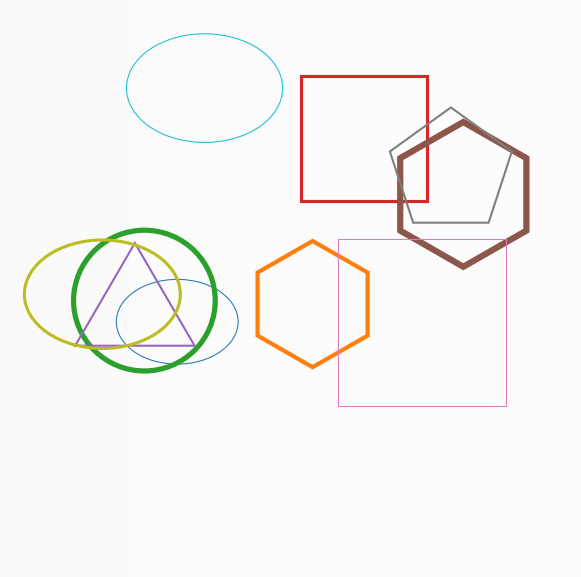[{"shape": "oval", "thickness": 0.5, "radius": 0.52, "center": [0.305, 0.442]}, {"shape": "hexagon", "thickness": 2, "radius": 0.55, "center": [0.538, 0.473]}, {"shape": "circle", "thickness": 2.5, "radius": 0.61, "center": [0.248, 0.479]}, {"shape": "square", "thickness": 1.5, "radius": 0.54, "center": [0.626, 0.759]}, {"shape": "triangle", "thickness": 1, "radius": 0.59, "center": [0.232, 0.46]}, {"shape": "hexagon", "thickness": 3, "radius": 0.63, "center": [0.797, 0.663]}, {"shape": "square", "thickness": 0.5, "radius": 0.72, "center": [0.726, 0.441]}, {"shape": "pentagon", "thickness": 1, "radius": 0.55, "center": [0.776, 0.703]}, {"shape": "oval", "thickness": 1.5, "radius": 0.67, "center": [0.176, 0.49]}, {"shape": "oval", "thickness": 0.5, "radius": 0.67, "center": [0.352, 0.847]}]